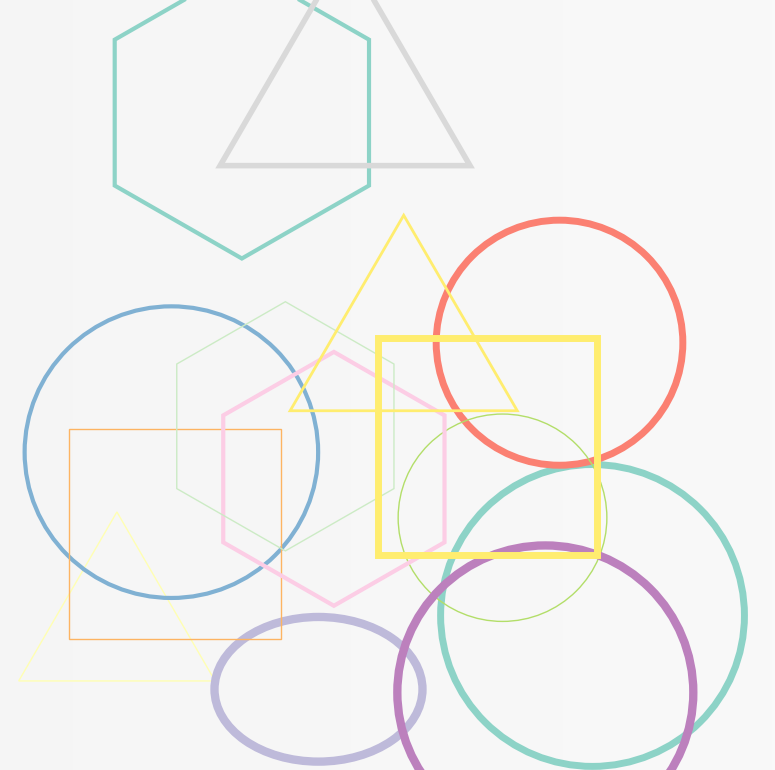[{"shape": "hexagon", "thickness": 1.5, "radius": 0.95, "center": [0.312, 0.854]}, {"shape": "circle", "thickness": 2.5, "radius": 0.98, "center": [0.765, 0.201]}, {"shape": "triangle", "thickness": 0.5, "radius": 0.73, "center": [0.151, 0.189]}, {"shape": "oval", "thickness": 3, "radius": 0.67, "center": [0.411, 0.105]}, {"shape": "circle", "thickness": 2.5, "radius": 0.8, "center": [0.722, 0.555]}, {"shape": "circle", "thickness": 1.5, "radius": 0.95, "center": [0.221, 0.413]}, {"shape": "square", "thickness": 0.5, "radius": 0.68, "center": [0.226, 0.306]}, {"shape": "circle", "thickness": 0.5, "radius": 0.67, "center": [0.648, 0.328]}, {"shape": "hexagon", "thickness": 1.5, "radius": 0.82, "center": [0.431, 0.378]}, {"shape": "triangle", "thickness": 2, "radius": 0.93, "center": [0.445, 0.878]}, {"shape": "circle", "thickness": 3, "radius": 0.95, "center": [0.704, 0.101]}, {"shape": "hexagon", "thickness": 0.5, "radius": 0.81, "center": [0.368, 0.446]}, {"shape": "square", "thickness": 2.5, "radius": 0.71, "center": [0.629, 0.42]}, {"shape": "triangle", "thickness": 1, "radius": 0.85, "center": [0.521, 0.551]}]